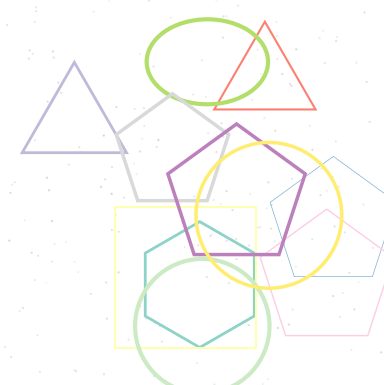[{"shape": "hexagon", "thickness": 2, "radius": 0.82, "center": [0.519, 0.261]}, {"shape": "square", "thickness": 1.5, "radius": 0.92, "center": [0.482, 0.278]}, {"shape": "triangle", "thickness": 2, "radius": 0.78, "center": [0.193, 0.682]}, {"shape": "triangle", "thickness": 1.5, "radius": 0.76, "center": [0.688, 0.792]}, {"shape": "pentagon", "thickness": 0.5, "radius": 0.86, "center": [0.866, 0.421]}, {"shape": "oval", "thickness": 3, "radius": 0.79, "center": [0.539, 0.84]}, {"shape": "pentagon", "thickness": 1, "radius": 0.91, "center": [0.849, 0.275]}, {"shape": "pentagon", "thickness": 2.5, "radius": 0.77, "center": [0.448, 0.603]}, {"shape": "pentagon", "thickness": 2.5, "radius": 0.94, "center": [0.614, 0.49]}, {"shape": "circle", "thickness": 3, "radius": 0.87, "center": [0.525, 0.153]}, {"shape": "circle", "thickness": 2.5, "radius": 0.95, "center": [0.698, 0.441]}]